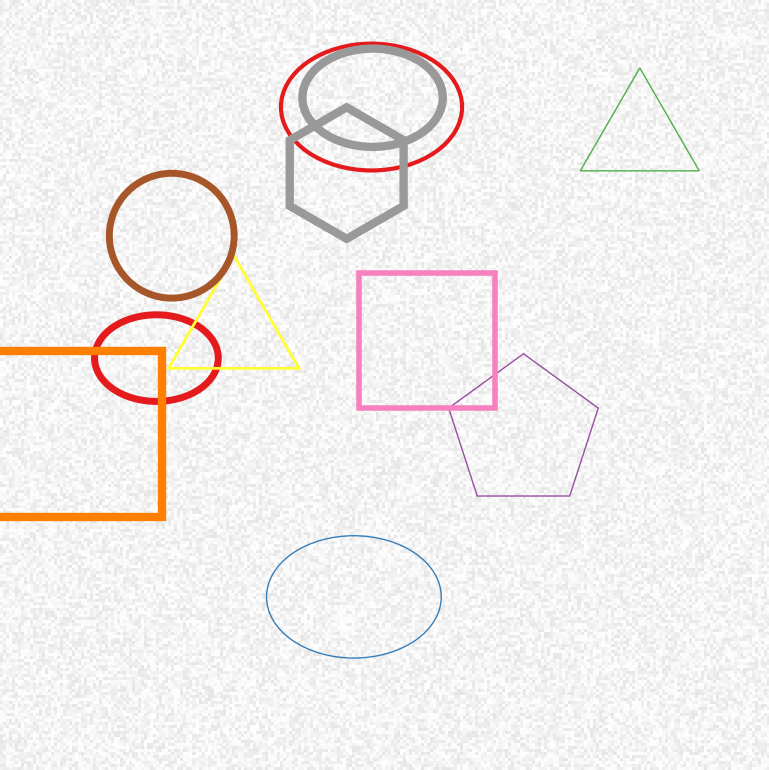[{"shape": "oval", "thickness": 2.5, "radius": 0.4, "center": [0.203, 0.535]}, {"shape": "oval", "thickness": 1.5, "radius": 0.59, "center": [0.482, 0.861]}, {"shape": "oval", "thickness": 0.5, "radius": 0.57, "center": [0.46, 0.225]}, {"shape": "triangle", "thickness": 0.5, "radius": 0.45, "center": [0.831, 0.823]}, {"shape": "pentagon", "thickness": 0.5, "radius": 0.51, "center": [0.68, 0.438]}, {"shape": "square", "thickness": 3, "radius": 0.54, "center": [0.103, 0.437]}, {"shape": "triangle", "thickness": 1, "radius": 0.49, "center": [0.304, 0.571]}, {"shape": "circle", "thickness": 2.5, "radius": 0.41, "center": [0.223, 0.694]}, {"shape": "square", "thickness": 2, "radius": 0.44, "center": [0.555, 0.558]}, {"shape": "hexagon", "thickness": 3, "radius": 0.43, "center": [0.45, 0.775]}, {"shape": "oval", "thickness": 3, "radius": 0.46, "center": [0.484, 0.873]}]